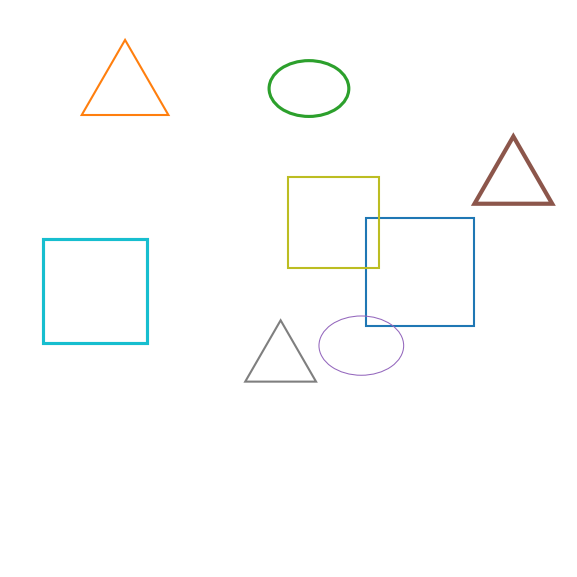[{"shape": "square", "thickness": 1, "radius": 0.47, "center": [0.728, 0.529]}, {"shape": "triangle", "thickness": 1, "radius": 0.43, "center": [0.217, 0.843]}, {"shape": "oval", "thickness": 1.5, "radius": 0.35, "center": [0.535, 0.846]}, {"shape": "oval", "thickness": 0.5, "radius": 0.37, "center": [0.626, 0.401]}, {"shape": "triangle", "thickness": 2, "radius": 0.39, "center": [0.889, 0.685]}, {"shape": "triangle", "thickness": 1, "radius": 0.35, "center": [0.486, 0.374]}, {"shape": "square", "thickness": 1, "radius": 0.39, "center": [0.577, 0.614]}, {"shape": "square", "thickness": 1.5, "radius": 0.45, "center": [0.165, 0.495]}]